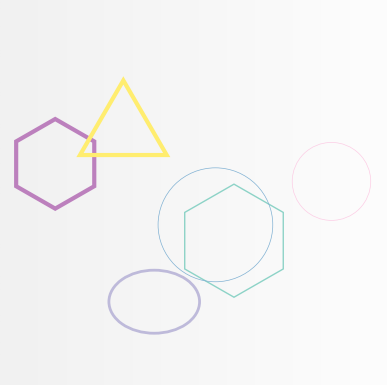[{"shape": "hexagon", "thickness": 1, "radius": 0.73, "center": [0.604, 0.375]}, {"shape": "oval", "thickness": 2, "radius": 0.58, "center": [0.398, 0.216]}, {"shape": "circle", "thickness": 0.5, "radius": 0.74, "center": [0.556, 0.416]}, {"shape": "circle", "thickness": 0.5, "radius": 0.51, "center": [0.855, 0.529]}, {"shape": "hexagon", "thickness": 3, "radius": 0.58, "center": [0.142, 0.574]}, {"shape": "triangle", "thickness": 3, "radius": 0.65, "center": [0.318, 0.662]}]